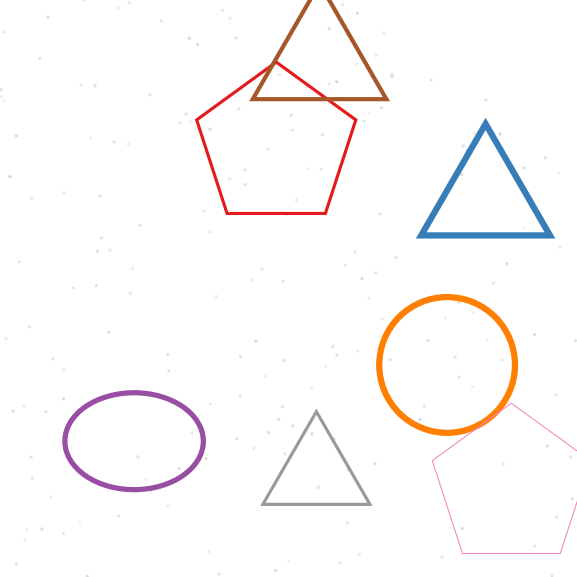[{"shape": "pentagon", "thickness": 1.5, "radius": 0.72, "center": [0.478, 0.747]}, {"shape": "triangle", "thickness": 3, "radius": 0.64, "center": [0.841, 0.656]}, {"shape": "oval", "thickness": 2.5, "radius": 0.6, "center": [0.232, 0.235]}, {"shape": "circle", "thickness": 3, "radius": 0.59, "center": [0.774, 0.367]}, {"shape": "triangle", "thickness": 2, "radius": 0.67, "center": [0.553, 0.894]}, {"shape": "pentagon", "thickness": 0.5, "radius": 0.72, "center": [0.885, 0.157]}, {"shape": "triangle", "thickness": 1.5, "radius": 0.54, "center": [0.548, 0.179]}]